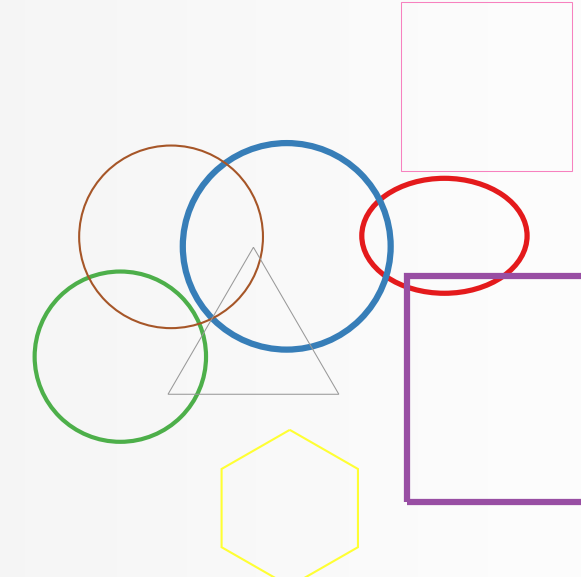[{"shape": "oval", "thickness": 2.5, "radius": 0.71, "center": [0.765, 0.591]}, {"shape": "circle", "thickness": 3, "radius": 0.89, "center": [0.493, 0.573]}, {"shape": "circle", "thickness": 2, "radius": 0.74, "center": [0.207, 0.382]}, {"shape": "square", "thickness": 3, "radius": 0.98, "center": [0.896, 0.326]}, {"shape": "hexagon", "thickness": 1, "radius": 0.68, "center": [0.499, 0.119]}, {"shape": "circle", "thickness": 1, "radius": 0.79, "center": [0.294, 0.589]}, {"shape": "square", "thickness": 0.5, "radius": 0.73, "center": [0.837, 0.85]}, {"shape": "triangle", "thickness": 0.5, "radius": 0.85, "center": [0.436, 0.401]}]